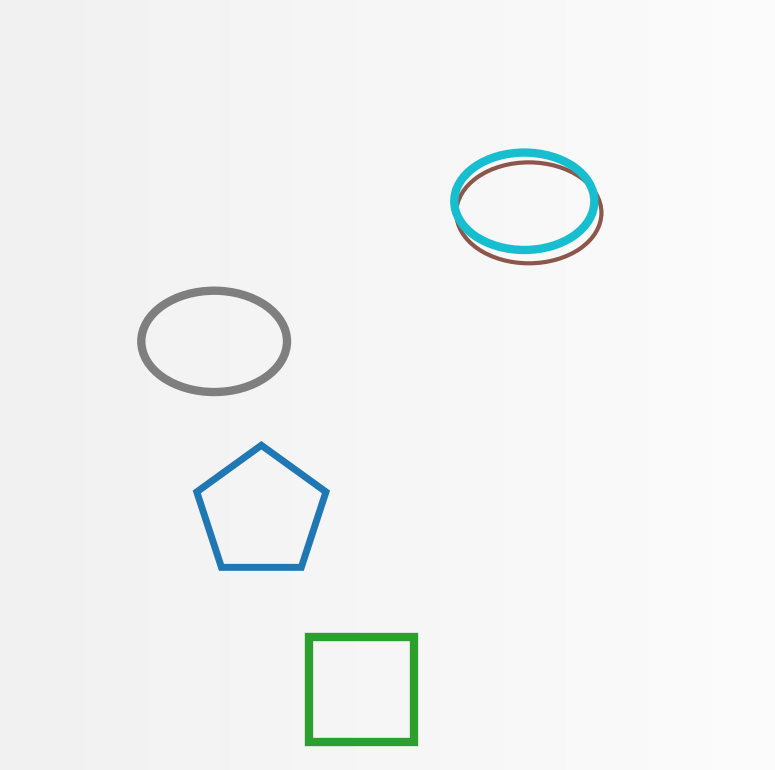[{"shape": "pentagon", "thickness": 2.5, "radius": 0.44, "center": [0.337, 0.334]}, {"shape": "square", "thickness": 3, "radius": 0.34, "center": [0.466, 0.104]}, {"shape": "oval", "thickness": 1.5, "radius": 0.47, "center": [0.682, 0.724]}, {"shape": "oval", "thickness": 3, "radius": 0.47, "center": [0.276, 0.557]}, {"shape": "oval", "thickness": 3, "radius": 0.45, "center": [0.677, 0.739]}]